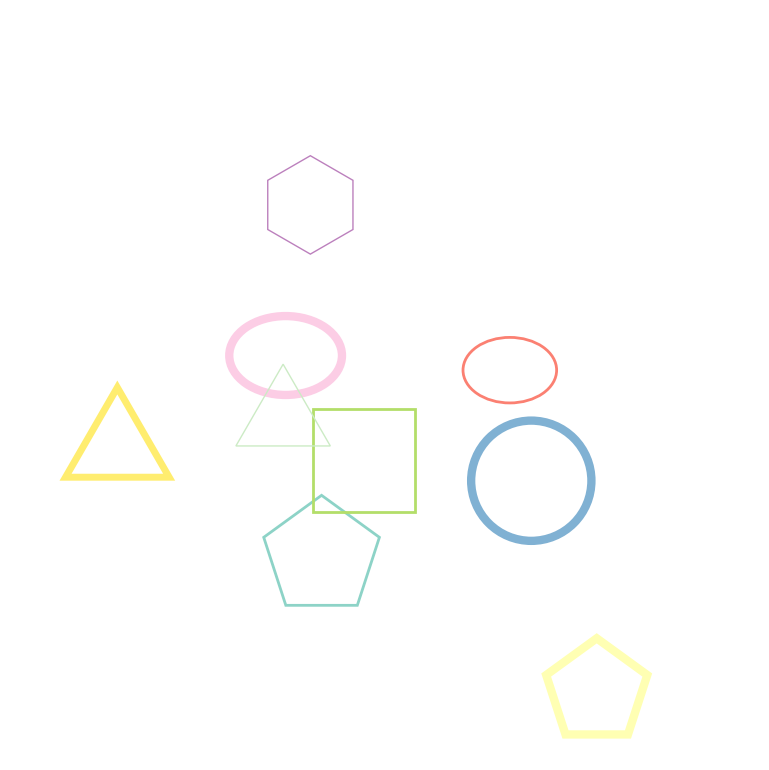[{"shape": "pentagon", "thickness": 1, "radius": 0.39, "center": [0.418, 0.278]}, {"shape": "pentagon", "thickness": 3, "radius": 0.35, "center": [0.775, 0.102]}, {"shape": "oval", "thickness": 1, "radius": 0.3, "center": [0.662, 0.519]}, {"shape": "circle", "thickness": 3, "radius": 0.39, "center": [0.69, 0.376]}, {"shape": "square", "thickness": 1, "radius": 0.33, "center": [0.473, 0.402]}, {"shape": "oval", "thickness": 3, "radius": 0.37, "center": [0.371, 0.538]}, {"shape": "hexagon", "thickness": 0.5, "radius": 0.32, "center": [0.403, 0.734]}, {"shape": "triangle", "thickness": 0.5, "radius": 0.35, "center": [0.368, 0.456]}, {"shape": "triangle", "thickness": 2.5, "radius": 0.39, "center": [0.152, 0.419]}]